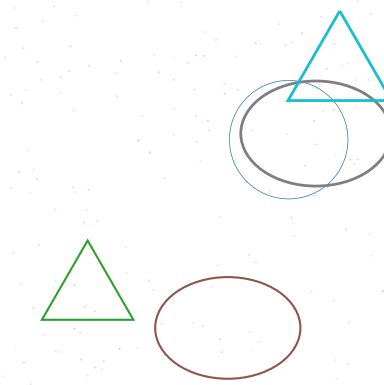[{"shape": "circle", "thickness": 0.5, "radius": 0.77, "center": [0.75, 0.637]}, {"shape": "triangle", "thickness": 1.5, "radius": 0.69, "center": [0.228, 0.238]}, {"shape": "oval", "thickness": 1.5, "radius": 0.94, "center": [0.592, 0.148]}, {"shape": "oval", "thickness": 2, "radius": 0.97, "center": [0.82, 0.653]}, {"shape": "triangle", "thickness": 2, "radius": 0.78, "center": [0.882, 0.816]}]